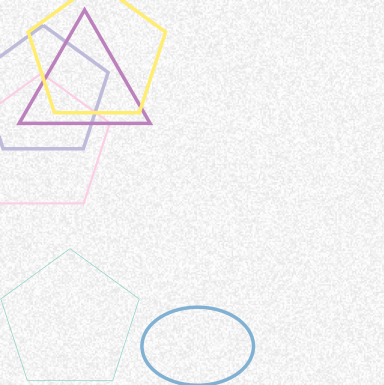[{"shape": "pentagon", "thickness": 0.5, "radius": 0.95, "center": [0.182, 0.165]}, {"shape": "pentagon", "thickness": 2.5, "radius": 0.89, "center": [0.112, 0.757]}, {"shape": "oval", "thickness": 2.5, "radius": 0.72, "center": [0.514, 0.101]}, {"shape": "pentagon", "thickness": 1.5, "radius": 0.93, "center": [0.108, 0.623]}, {"shape": "triangle", "thickness": 2.5, "radius": 0.98, "center": [0.22, 0.778]}, {"shape": "pentagon", "thickness": 2.5, "radius": 0.94, "center": [0.252, 0.859]}]